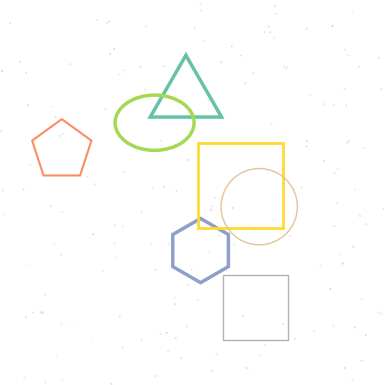[{"shape": "triangle", "thickness": 2.5, "radius": 0.53, "center": [0.483, 0.749]}, {"shape": "pentagon", "thickness": 1.5, "radius": 0.4, "center": [0.16, 0.61]}, {"shape": "hexagon", "thickness": 2.5, "radius": 0.42, "center": [0.521, 0.349]}, {"shape": "oval", "thickness": 2.5, "radius": 0.51, "center": [0.402, 0.681]}, {"shape": "square", "thickness": 2, "radius": 0.55, "center": [0.625, 0.518]}, {"shape": "circle", "thickness": 1, "radius": 0.5, "center": [0.673, 0.463]}, {"shape": "square", "thickness": 1, "radius": 0.42, "center": [0.664, 0.202]}]